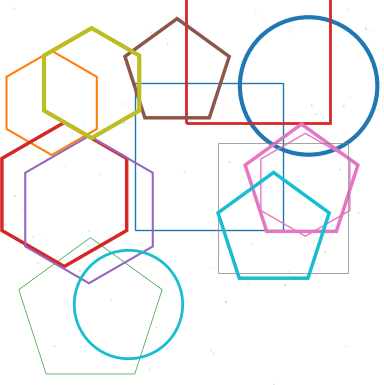[{"shape": "square", "thickness": 1, "radius": 0.96, "center": [0.543, 0.593]}, {"shape": "circle", "thickness": 3, "radius": 0.89, "center": [0.802, 0.777]}, {"shape": "hexagon", "thickness": 1.5, "radius": 0.68, "center": [0.134, 0.733]}, {"shape": "pentagon", "thickness": 0.5, "radius": 0.98, "center": [0.235, 0.187]}, {"shape": "hexagon", "thickness": 2.5, "radius": 0.94, "center": [0.167, 0.495]}, {"shape": "square", "thickness": 2, "radius": 0.94, "center": [0.67, 0.869]}, {"shape": "hexagon", "thickness": 1.5, "radius": 0.96, "center": [0.231, 0.456]}, {"shape": "pentagon", "thickness": 2.5, "radius": 0.71, "center": [0.46, 0.809]}, {"shape": "hexagon", "thickness": 1, "radius": 0.67, "center": [0.793, 0.52]}, {"shape": "pentagon", "thickness": 2.5, "radius": 0.77, "center": [0.783, 0.524]}, {"shape": "square", "thickness": 0.5, "radius": 0.84, "center": [0.735, 0.461]}, {"shape": "hexagon", "thickness": 3, "radius": 0.71, "center": [0.238, 0.784]}, {"shape": "pentagon", "thickness": 2.5, "radius": 0.76, "center": [0.711, 0.4]}, {"shape": "circle", "thickness": 2, "radius": 0.7, "center": [0.334, 0.209]}]